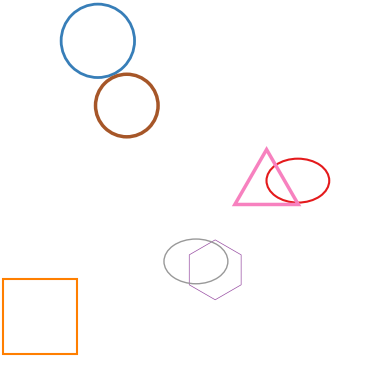[{"shape": "oval", "thickness": 1.5, "radius": 0.41, "center": [0.774, 0.531]}, {"shape": "circle", "thickness": 2, "radius": 0.48, "center": [0.254, 0.894]}, {"shape": "hexagon", "thickness": 0.5, "radius": 0.39, "center": [0.559, 0.299]}, {"shape": "square", "thickness": 1.5, "radius": 0.48, "center": [0.104, 0.178]}, {"shape": "circle", "thickness": 2.5, "radius": 0.41, "center": [0.329, 0.726]}, {"shape": "triangle", "thickness": 2.5, "radius": 0.48, "center": [0.692, 0.516]}, {"shape": "oval", "thickness": 1, "radius": 0.41, "center": [0.509, 0.321]}]